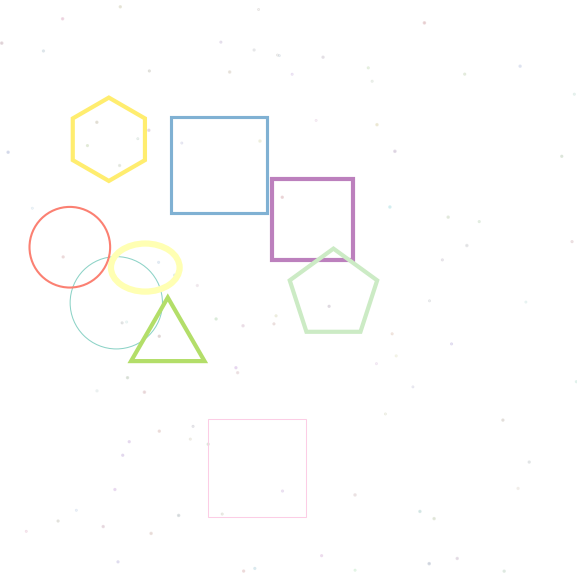[{"shape": "circle", "thickness": 0.5, "radius": 0.4, "center": [0.201, 0.475]}, {"shape": "oval", "thickness": 3, "radius": 0.3, "center": [0.252, 0.536]}, {"shape": "circle", "thickness": 1, "radius": 0.35, "center": [0.121, 0.571]}, {"shape": "square", "thickness": 1.5, "radius": 0.42, "center": [0.38, 0.713]}, {"shape": "triangle", "thickness": 2, "radius": 0.37, "center": [0.291, 0.411]}, {"shape": "square", "thickness": 0.5, "radius": 0.42, "center": [0.446, 0.188]}, {"shape": "square", "thickness": 2, "radius": 0.35, "center": [0.541, 0.619]}, {"shape": "pentagon", "thickness": 2, "radius": 0.4, "center": [0.577, 0.489]}, {"shape": "hexagon", "thickness": 2, "radius": 0.36, "center": [0.188, 0.758]}]